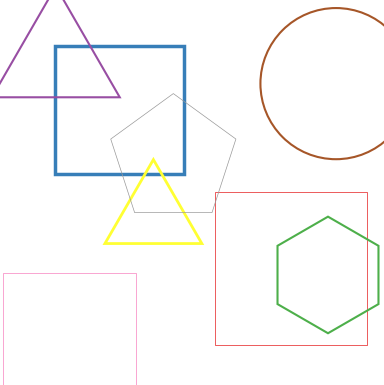[{"shape": "square", "thickness": 0.5, "radius": 0.99, "center": [0.756, 0.303]}, {"shape": "square", "thickness": 2.5, "radius": 0.84, "center": [0.31, 0.714]}, {"shape": "hexagon", "thickness": 1.5, "radius": 0.76, "center": [0.852, 0.286]}, {"shape": "triangle", "thickness": 1.5, "radius": 0.96, "center": [0.145, 0.843]}, {"shape": "triangle", "thickness": 2, "radius": 0.73, "center": [0.398, 0.44]}, {"shape": "circle", "thickness": 1.5, "radius": 0.98, "center": [0.873, 0.783]}, {"shape": "square", "thickness": 0.5, "radius": 0.86, "center": [0.18, 0.118]}, {"shape": "pentagon", "thickness": 0.5, "radius": 0.85, "center": [0.45, 0.586]}]